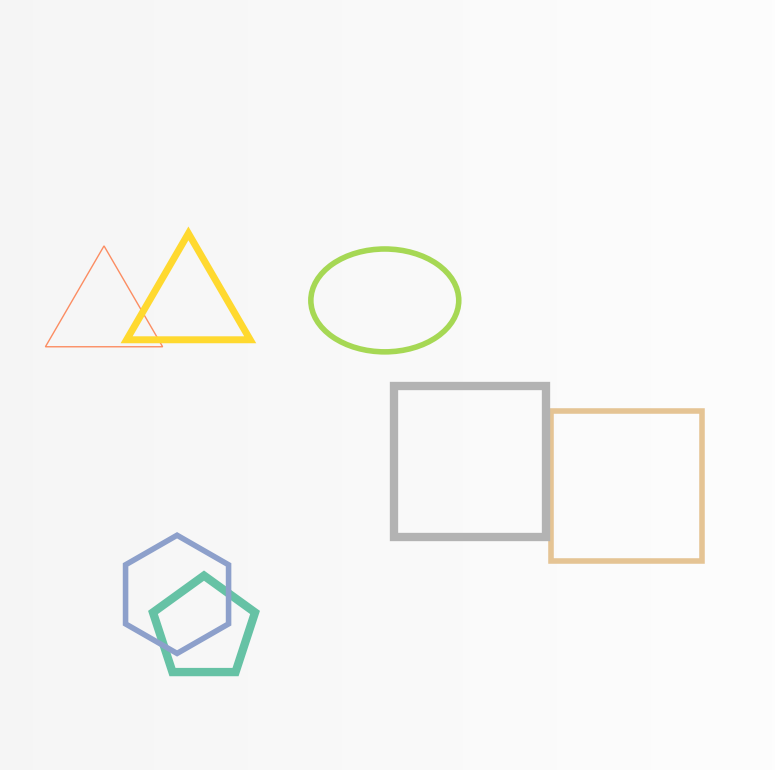[{"shape": "pentagon", "thickness": 3, "radius": 0.35, "center": [0.263, 0.183]}, {"shape": "triangle", "thickness": 0.5, "radius": 0.44, "center": [0.134, 0.593]}, {"shape": "hexagon", "thickness": 2, "radius": 0.38, "center": [0.228, 0.228]}, {"shape": "oval", "thickness": 2, "radius": 0.48, "center": [0.497, 0.61]}, {"shape": "triangle", "thickness": 2.5, "radius": 0.46, "center": [0.243, 0.605]}, {"shape": "square", "thickness": 2, "radius": 0.49, "center": [0.808, 0.369]}, {"shape": "square", "thickness": 3, "radius": 0.49, "center": [0.607, 0.401]}]